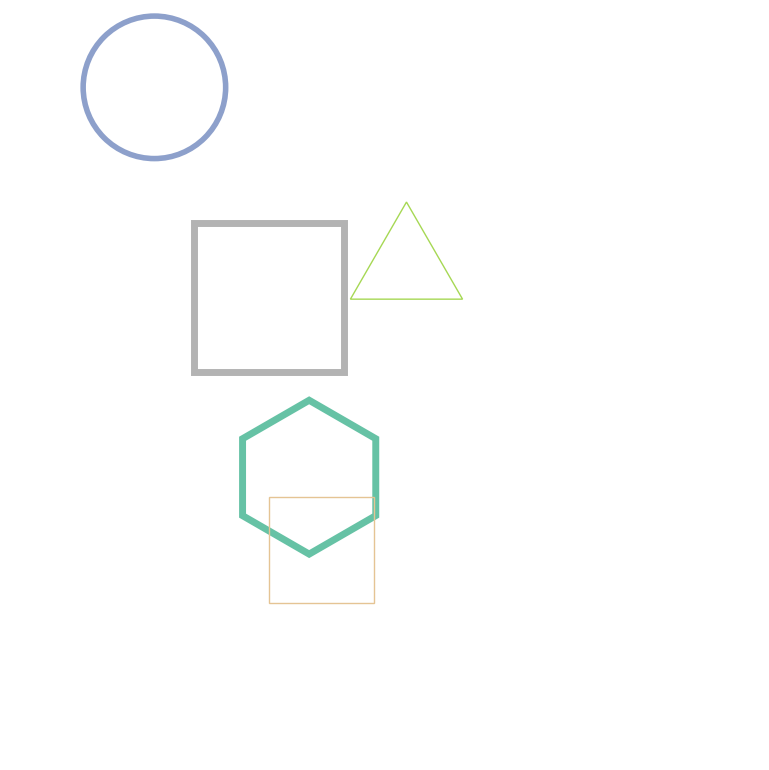[{"shape": "hexagon", "thickness": 2.5, "radius": 0.5, "center": [0.402, 0.38]}, {"shape": "circle", "thickness": 2, "radius": 0.46, "center": [0.201, 0.887]}, {"shape": "triangle", "thickness": 0.5, "radius": 0.42, "center": [0.528, 0.654]}, {"shape": "square", "thickness": 0.5, "radius": 0.34, "center": [0.417, 0.286]}, {"shape": "square", "thickness": 2.5, "radius": 0.49, "center": [0.35, 0.614]}]